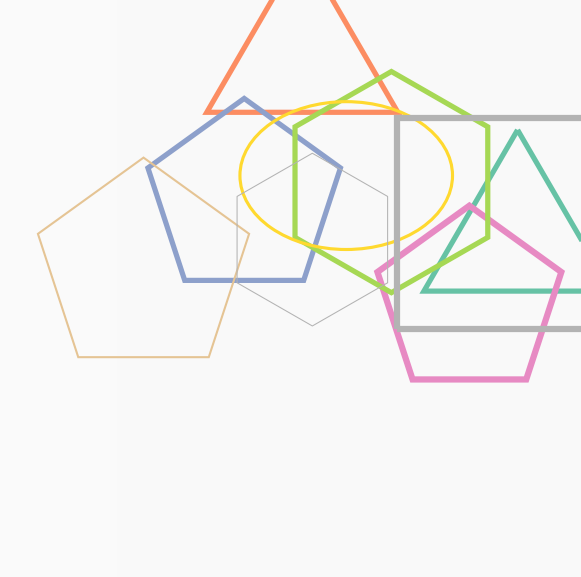[{"shape": "triangle", "thickness": 2.5, "radius": 0.93, "center": [0.89, 0.588]}, {"shape": "triangle", "thickness": 2.5, "radius": 0.95, "center": [0.52, 0.9]}, {"shape": "pentagon", "thickness": 2.5, "radius": 0.87, "center": [0.42, 0.655]}, {"shape": "pentagon", "thickness": 3, "radius": 0.83, "center": [0.808, 0.477]}, {"shape": "hexagon", "thickness": 2.5, "radius": 0.96, "center": [0.673, 0.684]}, {"shape": "oval", "thickness": 1.5, "radius": 0.91, "center": [0.596, 0.695]}, {"shape": "pentagon", "thickness": 1, "radius": 0.96, "center": [0.247, 0.535]}, {"shape": "square", "thickness": 3, "radius": 0.91, "center": [0.866, 0.612]}, {"shape": "hexagon", "thickness": 0.5, "radius": 0.75, "center": [0.537, 0.584]}]